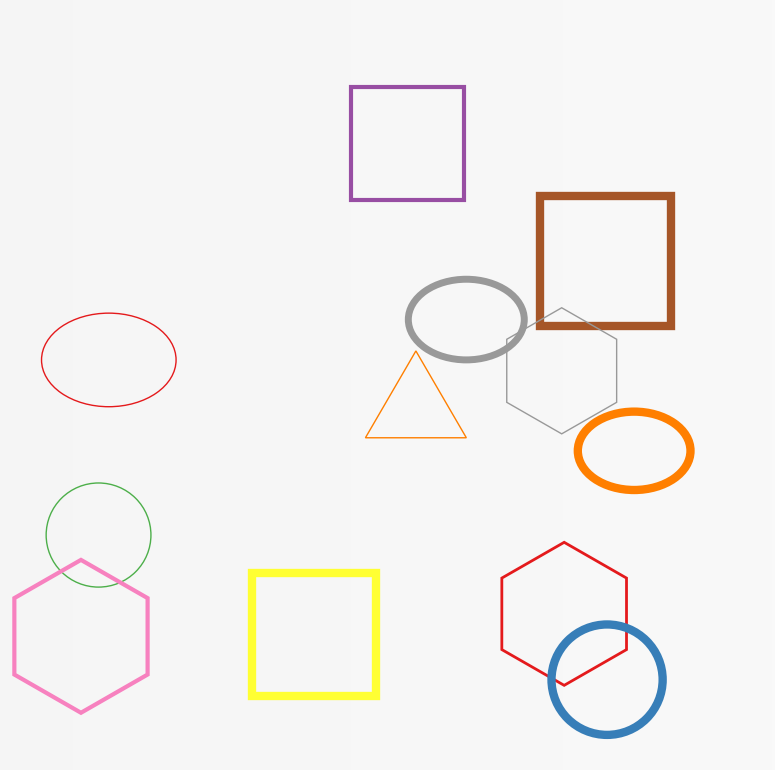[{"shape": "oval", "thickness": 0.5, "radius": 0.43, "center": [0.14, 0.533]}, {"shape": "hexagon", "thickness": 1, "radius": 0.46, "center": [0.728, 0.203]}, {"shape": "circle", "thickness": 3, "radius": 0.36, "center": [0.783, 0.117]}, {"shape": "circle", "thickness": 0.5, "radius": 0.34, "center": [0.127, 0.305]}, {"shape": "square", "thickness": 1.5, "radius": 0.37, "center": [0.526, 0.814]}, {"shape": "oval", "thickness": 3, "radius": 0.36, "center": [0.818, 0.415]}, {"shape": "triangle", "thickness": 0.5, "radius": 0.38, "center": [0.537, 0.469]}, {"shape": "square", "thickness": 3, "radius": 0.4, "center": [0.405, 0.176]}, {"shape": "square", "thickness": 3, "radius": 0.42, "center": [0.781, 0.661]}, {"shape": "hexagon", "thickness": 1.5, "radius": 0.5, "center": [0.104, 0.174]}, {"shape": "hexagon", "thickness": 0.5, "radius": 0.41, "center": [0.725, 0.518]}, {"shape": "oval", "thickness": 2.5, "radius": 0.37, "center": [0.602, 0.585]}]